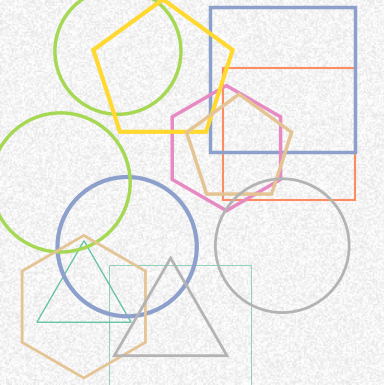[{"shape": "square", "thickness": 0.5, "radius": 0.92, "center": [0.467, 0.129]}, {"shape": "triangle", "thickness": 1, "radius": 0.71, "center": [0.218, 0.234]}, {"shape": "square", "thickness": 1.5, "radius": 0.86, "center": [0.751, 0.651]}, {"shape": "circle", "thickness": 3, "radius": 0.9, "center": [0.33, 0.359]}, {"shape": "square", "thickness": 2.5, "radius": 0.94, "center": [0.734, 0.793]}, {"shape": "hexagon", "thickness": 2.5, "radius": 0.81, "center": [0.588, 0.615]}, {"shape": "circle", "thickness": 2.5, "radius": 0.9, "center": [0.157, 0.526]}, {"shape": "circle", "thickness": 2.5, "radius": 0.82, "center": [0.306, 0.867]}, {"shape": "pentagon", "thickness": 3, "radius": 0.95, "center": [0.423, 0.812]}, {"shape": "pentagon", "thickness": 2.5, "radius": 0.72, "center": [0.621, 0.612]}, {"shape": "hexagon", "thickness": 2, "radius": 0.92, "center": [0.218, 0.203]}, {"shape": "circle", "thickness": 2, "radius": 0.87, "center": [0.733, 0.362]}, {"shape": "triangle", "thickness": 2, "radius": 0.84, "center": [0.443, 0.161]}]